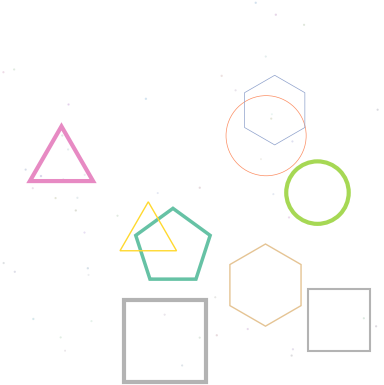[{"shape": "pentagon", "thickness": 2.5, "radius": 0.51, "center": [0.449, 0.357]}, {"shape": "circle", "thickness": 0.5, "radius": 0.52, "center": [0.691, 0.648]}, {"shape": "hexagon", "thickness": 0.5, "radius": 0.45, "center": [0.714, 0.714]}, {"shape": "triangle", "thickness": 3, "radius": 0.47, "center": [0.16, 0.577]}, {"shape": "circle", "thickness": 3, "radius": 0.41, "center": [0.825, 0.5]}, {"shape": "triangle", "thickness": 1, "radius": 0.42, "center": [0.385, 0.391]}, {"shape": "hexagon", "thickness": 1, "radius": 0.53, "center": [0.69, 0.26]}, {"shape": "square", "thickness": 1.5, "radius": 0.4, "center": [0.88, 0.169]}, {"shape": "square", "thickness": 3, "radius": 0.53, "center": [0.429, 0.115]}]